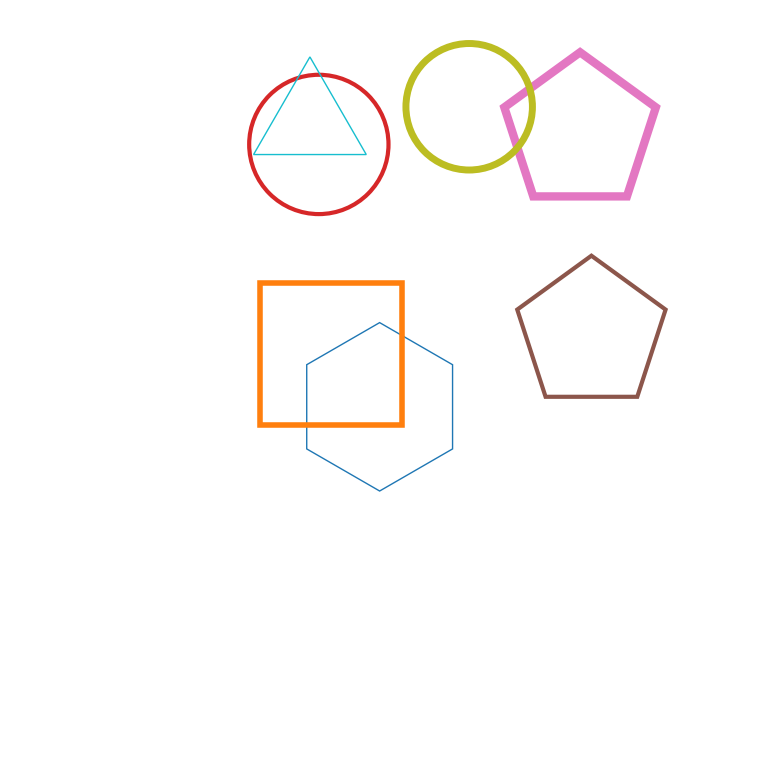[{"shape": "hexagon", "thickness": 0.5, "radius": 0.55, "center": [0.493, 0.472]}, {"shape": "square", "thickness": 2, "radius": 0.46, "center": [0.43, 0.54]}, {"shape": "circle", "thickness": 1.5, "radius": 0.45, "center": [0.414, 0.812]}, {"shape": "pentagon", "thickness": 1.5, "radius": 0.51, "center": [0.768, 0.567]}, {"shape": "pentagon", "thickness": 3, "radius": 0.52, "center": [0.753, 0.829]}, {"shape": "circle", "thickness": 2.5, "radius": 0.41, "center": [0.609, 0.861]}, {"shape": "triangle", "thickness": 0.5, "radius": 0.42, "center": [0.402, 0.842]}]